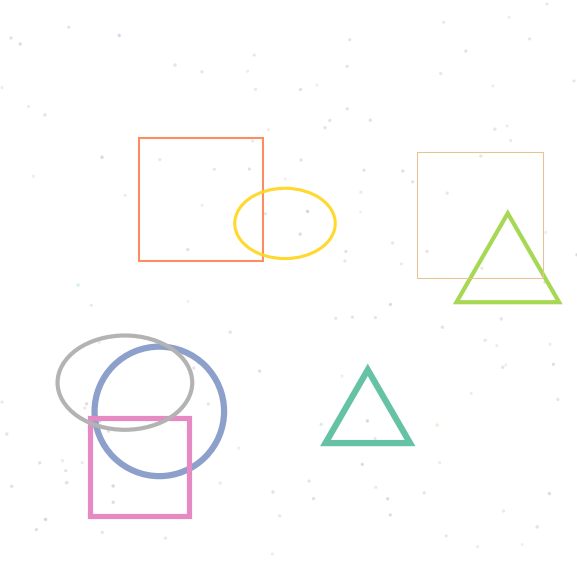[{"shape": "triangle", "thickness": 3, "radius": 0.42, "center": [0.637, 0.274]}, {"shape": "square", "thickness": 1, "radius": 0.53, "center": [0.348, 0.653]}, {"shape": "circle", "thickness": 3, "radius": 0.56, "center": [0.276, 0.287]}, {"shape": "square", "thickness": 2.5, "radius": 0.43, "center": [0.242, 0.19]}, {"shape": "triangle", "thickness": 2, "radius": 0.51, "center": [0.879, 0.527]}, {"shape": "oval", "thickness": 1.5, "radius": 0.44, "center": [0.493, 0.612]}, {"shape": "square", "thickness": 0.5, "radius": 0.54, "center": [0.831, 0.627]}, {"shape": "oval", "thickness": 2, "radius": 0.58, "center": [0.216, 0.337]}]